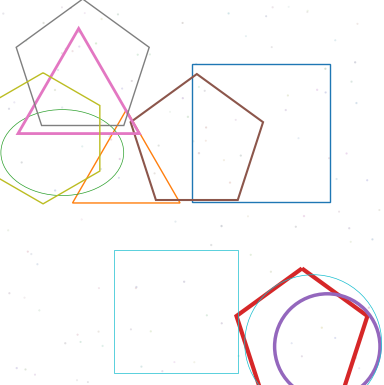[{"shape": "square", "thickness": 1, "radius": 0.9, "center": [0.678, 0.654]}, {"shape": "triangle", "thickness": 1, "radius": 0.81, "center": [0.328, 0.553]}, {"shape": "oval", "thickness": 0.5, "radius": 0.8, "center": [0.162, 0.604]}, {"shape": "pentagon", "thickness": 3, "radius": 0.89, "center": [0.784, 0.124]}, {"shape": "circle", "thickness": 2.5, "radius": 0.68, "center": [0.85, 0.1]}, {"shape": "pentagon", "thickness": 1.5, "radius": 0.9, "center": [0.511, 0.627]}, {"shape": "triangle", "thickness": 2, "radius": 0.91, "center": [0.204, 0.744]}, {"shape": "pentagon", "thickness": 1, "radius": 0.91, "center": [0.215, 0.821]}, {"shape": "hexagon", "thickness": 1, "radius": 0.85, "center": [0.112, 0.641]}, {"shape": "circle", "thickness": 0.5, "radius": 0.89, "center": [0.813, 0.109]}, {"shape": "square", "thickness": 0.5, "radius": 0.8, "center": [0.458, 0.19]}]